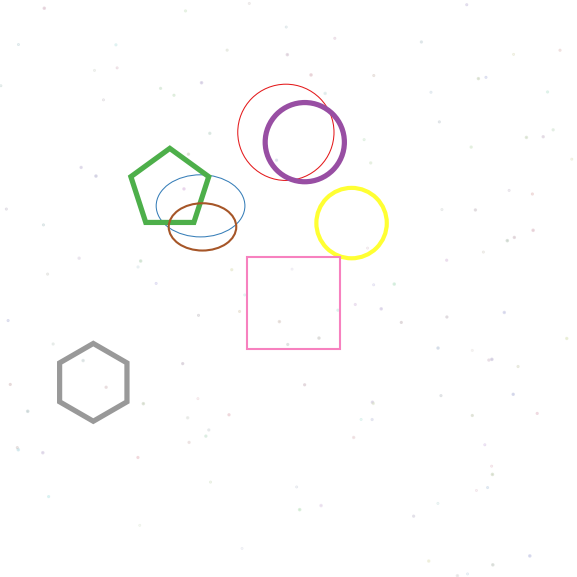[{"shape": "circle", "thickness": 0.5, "radius": 0.42, "center": [0.495, 0.77]}, {"shape": "oval", "thickness": 0.5, "radius": 0.38, "center": [0.347, 0.643]}, {"shape": "pentagon", "thickness": 2.5, "radius": 0.35, "center": [0.294, 0.671]}, {"shape": "circle", "thickness": 2.5, "radius": 0.34, "center": [0.528, 0.753]}, {"shape": "circle", "thickness": 2, "radius": 0.3, "center": [0.609, 0.613]}, {"shape": "oval", "thickness": 1, "radius": 0.29, "center": [0.351, 0.606]}, {"shape": "square", "thickness": 1, "radius": 0.4, "center": [0.508, 0.474]}, {"shape": "hexagon", "thickness": 2.5, "radius": 0.34, "center": [0.162, 0.337]}]